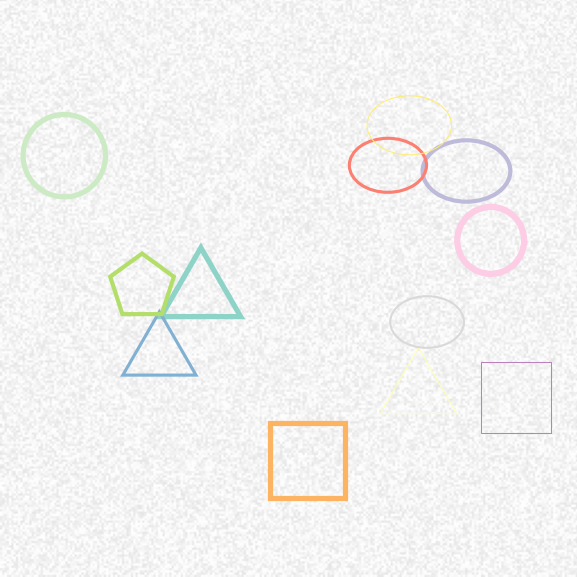[{"shape": "triangle", "thickness": 2.5, "radius": 0.4, "center": [0.348, 0.491]}, {"shape": "triangle", "thickness": 0.5, "radius": 0.38, "center": [0.725, 0.321]}, {"shape": "oval", "thickness": 2, "radius": 0.38, "center": [0.808, 0.703]}, {"shape": "oval", "thickness": 1.5, "radius": 0.33, "center": [0.672, 0.713]}, {"shape": "triangle", "thickness": 1.5, "radius": 0.37, "center": [0.276, 0.386]}, {"shape": "square", "thickness": 2.5, "radius": 0.32, "center": [0.533, 0.201]}, {"shape": "pentagon", "thickness": 2, "radius": 0.29, "center": [0.246, 0.502]}, {"shape": "circle", "thickness": 3, "radius": 0.29, "center": [0.85, 0.583]}, {"shape": "oval", "thickness": 1, "radius": 0.32, "center": [0.74, 0.442]}, {"shape": "square", "thickness": 0.5, "radius": 0.3, "center": [0.894, 0.311]}, {"shape": "circle", "thickness": 2.5, "radius": 0.36, "center": [0.111, 0.73]}, {"shape": "oval", "thickness": 0.5, "radius": 0.37, "center": [0.709, 0.782]}]